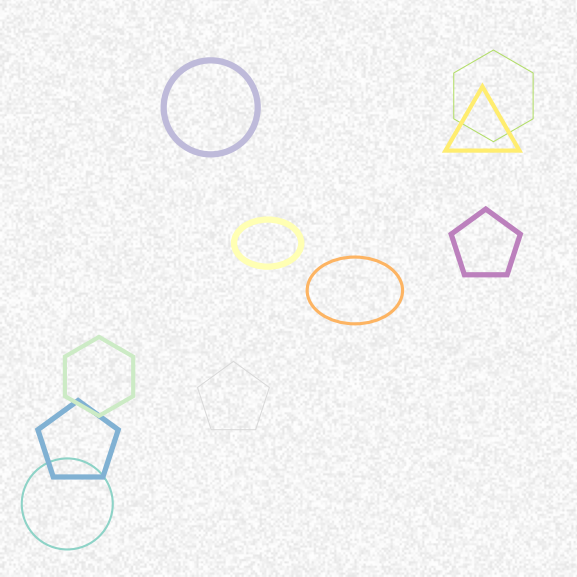[{"shape": "circle", "thickness": 1, "radius": 0.39, "center": [0.116, 0.127]}, {"shape": "oval", "thickness": 3, "radius": 0.29, "center": [0.463, 0.578]}, {"shape": "circle", "thickness": 3, "radius": 0.41, "center": [0.365, 0.813]}, {"shape": "pentagon", "thickness": 2.5, "radius": 0.37, "center": [0.135, 0.232]}, {"shape": "oval", "thickness": 1.5, "radius": 0.41, "center": [0.614, 0.496]}, {"shape": "hexagon", "thickness": 0.5, "radius": 0.4, "center": [0.854, 0.833]}, {"shape": "pentagon", "thickness": 0.5, "radius": 0.33, "center": [0.404, 0.308]}, {"shape": "pentagon", "thickness": 2.5, "radius": 0.31, "center": [0.841, 0.574]}, {"shape": "hexagon", "thickness": 2, "radius": 0.34, "center": [0.171, 0.347]}, {"shape": "triangle", "thickness": 2, "radius": 0.37, "center": [0.835, 0.775]}]